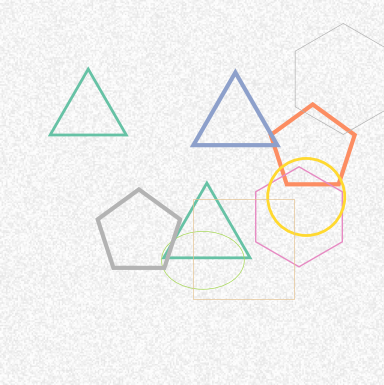[{"shape": "triangle", "thickness": 2, "radius": 0.57, "center": [0.229, 0.706]}, {"shape": "triangle", "thickness": 2, "radius": 0.65, "center": [0.537, 0.395]}, {"shape": "pentagon", "thickness": 3, "radius": 0.57, "center": [0.812, 0.614]}, {"shape": "triangle", "thickness": 3, "radius": 0.63, "center": [0.611, 0.686]}, {"shape": "hexagon", "thickness": 1, "radius": 0.65, "center": [0.777, 0.437]}, {"shape": "oval", "thickness": 0.5, "radius": 0.54, "center": [0.527, 0.324]}, {"shape": "circle", "thickness": 2, "radius": 0.5, "center": [0.795, 0.488]}, {"shape": "square", "thickness": 0.5, "radius": 0.65, "center": [0.633, 0.353]}, {"shape": "hexagon", "thickness": 0.5, "radius": 0.72, "center": [0.892, 0.795]}, {"shape": "pentagon", "thickness": 3, "radius": 0.56, "center": [0.361, 0.395]}]